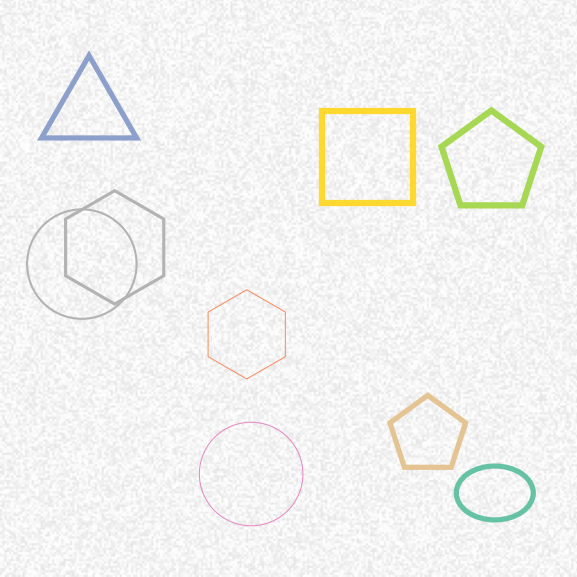[{"shape": "oval", "thickness": 2.5, "radius": 0.33, "center": [0.857, 0.145]}, {"shape": "hexagon", "thickness": 0.5, "radius": 0.39, "center": [0.427, 0.42]}, {"shape": "triangle", "thickness": 2.5, "radius": 0.48, "center": [0.154, 0.808]}, {"shape": "circle", "thickness": 0.5, "radius": 0.45, "center": [0.435, 0.178]}, {"shape": "pentagon", "thickness": 3, "radius": 0.45, "center": [0.851, 0.717]}, {"shape": "square", "thickness": 3, "radius": 0.4, "center": [0.637, 0.727]}, {"shape": "pentagon", "thickness": 2.5, "radius": 0.34, "center": [0.741, 0.246]}, {"shape": "circle", "thickness": 1, "radius": 0.47, "center": [0.142, 0.542]}, {"shape": "hexagon", "thickness": 1.5, "radius": 0.49, "center": [0.199, 0.571]}]